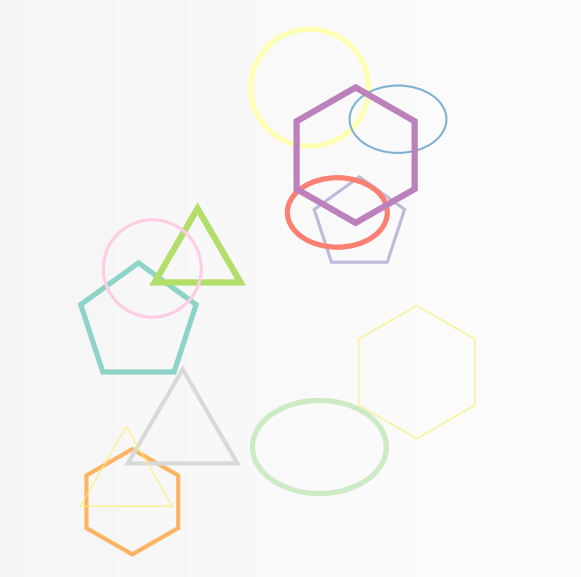[{"shape": "pentagon", "thickness": 2.5, "radius": 0.52, "center": [0.238, 0.439]}, {"shape": "circle", "thickness": 2.5, "radius": 0.51, "center": [0.533, 0.847]}, {"shape": "pentagon", "thickness": 1.5, "radius": 0.41, "center": [0.618, 0.611]}, {"shape": "oval", "thickness": 2.5, "radius": 0.43, "center": [0.58, 0.631]}, {"shape": "oval", "thickness": 1, "radius": 0.42, "center": [0.685, 0.793]}, {"shape": "hexagon", "thickness": 2, "radius": 0.46, "center": [0.228, 0.13]}, {"shape": "triangle", "thickness": 3, "radius": 0.43, "center": [0.34, 0.553]}, {"shape": "circle", "thickness": 1.5, "radius": 0.42, "center": [0.262, 0.534]}, {"shape": "triangle", "thickness": 2, "radius": 0.54, "center": [0.314, 0.251]}, {"shape": "hexagon", "thickness": 3, "radius": 0.59, "center": [0.612, 0.73]}, {"shape": "oval", "thickness": 2.5, "radius": 0.58, "center": [0.55, 0.225]}, {"shape": "triangle", "thickness": 0.5, "radius": 0.46, "center": [0.217, 0.168]}, {"shape": "hexagon", "thickness": 0.5, "radius": 0.58, "center": [0.717, 0.355]}]